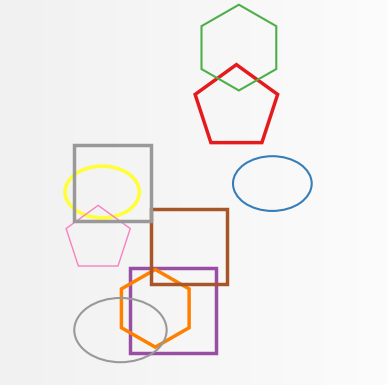[{"shape": "pentagon", "thickness": 2.5, "radius": 0.56, "center": [0.61, 0.72]}, {"shape": "oval", "thickness": 1.5, "radius": 0.51, "center": [0.703, 0.523]}, {"shape": "hexagon", "thickness": 1.5, "radius": 0.56, "center": [0.616, 0.876]}, {"shape": "square", "thickness": 2.5, "radius": 0.56, "center": [0.446, 0.194]}, {"shape": "hexagon", "thickness": 2.5, "radius": 0.5, "center": [0.401, 0.199]}, {"shape": "oval", "thickness": 2.5, "radius": 0.48, "center": [0.264, 0.501]}, {"shape": "square", "thickness": 2.5, "radius": 0.49, "center": [0.488, 0.359]}, {"shape": "pentagon", "thickness": 1, "radius": 0.44, "center": [0.253, 0.379]}, {"shape": "square", "thickness": 2.5, "radius": 0.5, "center": [0.29, 0.524]}, {"shape": "oval", "thickness": 1.5, "radius": 0.6, "center": [0.311, 0.143]}]